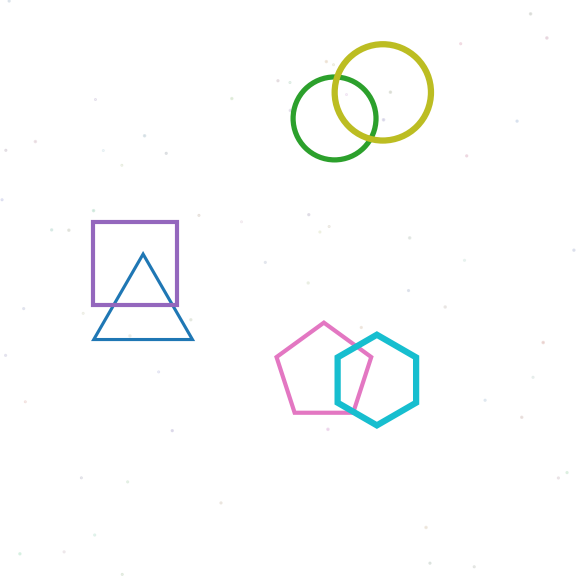[{"shape": "triangle", "thickness": 1.5, "radius": 0.49, "center": [0.248, 0.461]}, {"shape": "circle", "thickness": 2.5, "radius": 0.36, "center": [0.579, 0.794]}, {"shape": "square", "thickness": 2, "radius": 0.36, "center": [0.234, 0.543]}, {"shape": "pentagon", "thickness": 2, "radius": 0.43, "center": [0.561, 0.354]}, {"shape": "circle", "thickness": 3, "radius": 0.42, "center": [0.663, 0.839]}, {"shape": "hexagon", "thickness": 3, "radius": 0.39, "center": [0.653, 0.341]}]